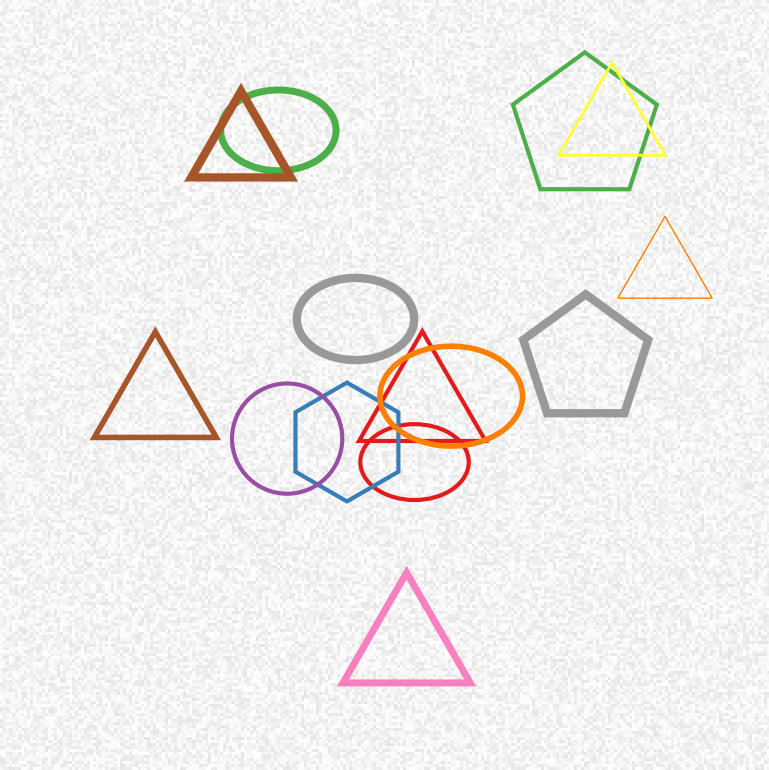[{"shape": "triangle", "thickness": 1.5, "radius": 0.47, "center": [0.548, 0.475]}, {"shape": "oval", "thickness": 1.5, "radius": 0.35, "center": [0.538, 0.4]}, {"shape": "hexagon", "thickness": 1.5, "radius": 0.39, "center": [0.451, 0.426]}, {"shape": "pentagon", "thickness": 1.5, "radius": 0.49, "center": [0.76, 0.834]}, {"shape": "oval", "thickness": 2.5, "radius": 0.37, "center": [0.362, 0.831]}, {"shape": "circle", "thickness": 1.5, "radius": 0.36, "center": [0.373, 0.43]}, {"shape": "oval", "thickness": 2, "radius": 0.46, "center": [0.586, 0.486]}, {"shape": "triangle", "thickness": 0.5, "radius": 0.35, "center": [0.864, 0.648]}, {"shape": "triangle", "thickness": 1, "radius": 0.4, "center": [0.795, 0.838]}, {"shape": "triangle", "thickness": 2, "radius": 0.46, "center": [0.202, 0.478]}, {"shape": "triangle", "thickness": 3, "radius": 0.37, "center": [0.313, 0.807]}, {"shape": "triangle", "thickness": 2.5, "radius": 0.48, "center": [0.528, 0.161]}, {"shape": "pentagon", "thickness": 3, "radius": 0.43, "center": [0.761, 0.532]}, {"shape": "oval", "thickness": 3, "radius": 0.38, "center": [0.462, 0.586]}]